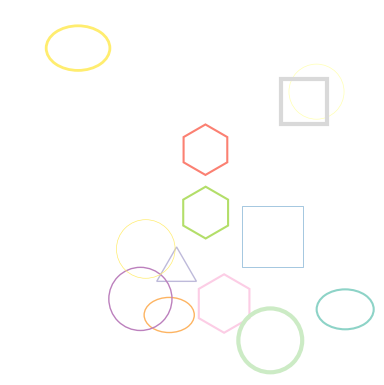[{"shape": "oval", "thickness": 1.5, "radius": 0.37, "center": [0.897, 0.197]}, {"shape": "circle", "thickness": 0.5, "radius": 0.36, "center": [0.822, 0.762]}, {"shape": "triangle", "thickness": 1, "radius": 0.3, "center": [0.459, 0.299]}, {"shape": "hexagon", "thickness": 1.5, "radius": 0.33, "center": [0.534, 0.611]}, {"shape": "square", "thickness": 0.5, "radius": 0.4, "center": [0.709, 0.387]}, {"shape": "oval", "thickness": 1, "radius": 0.33, "center": [0.439, 0.182]}, {"shape": "hexagon", "thickness": 1.5, "radius": 0.34, "center": [0.534, 0.448]}, {"shape": "hexagon", "thickness": 1.5, "radius": 0.38, "center": [0.582, 0.212]}, {"shape": "square", "thickness": 3, "radius": 0.29, "center": [0.789, 0.736]}, {"shape": "circle", "thickness": 1, "radius": 0.41, "center": [0.365, 0.224]}, {"shape": "circle", "thickness": 3, "radius": 0.41, "center": [0.702, 0.116]}, {"shape": "oval", "thickness": 2, "radius": 0.41, "center": [0.203, 0.875]}, {"shape": "circle", "thickness": 0.5, "radius": 0.38, "center": [0.379, 0.353]}]